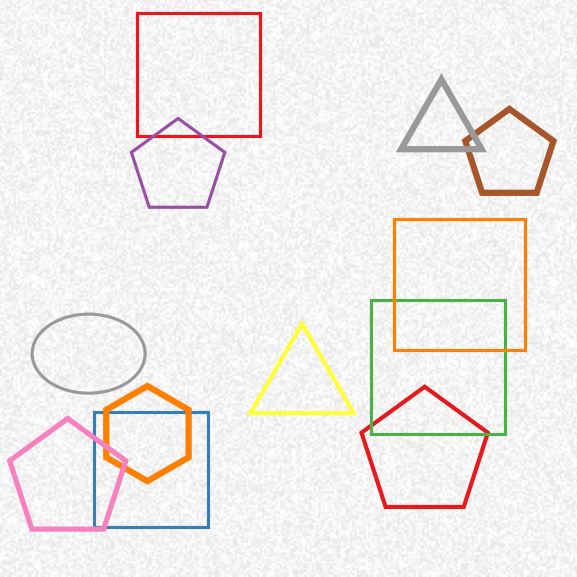[{"shape": "pentagon", "thickness": 2, "radius": 0.58, "center": [0.735, 0.214]}, {"shape": "square", "thickness": 1.5, "radius": 0.53, "center": [0.344, 0.87]}, {"shape": "square", "thickness": 1.5, "radius": 0.49, "center": [0.262, 0.186]}, {"shape": "square", "thickness": 1.5, "radius": 0.58, "center": [0.758, 0.364]}, {"shape": "pentagon", "thickness": 1.5, "radius": 0.43, "center": [0.308, 0.709]}, {"shape": "hexagon", "thickness": 3, "radius": 0.41, "center": [0.255, 0.248]}, {"shape": "square", "thickness": 1.5, "radius": 0.57, "center": [0.795, 0.507]}, {"shape": "triangle", "thickness": 2, "radius": 0.52, "center": [0.523, 0.335]}, {"shape": "pentagon", "thickness": 3, "radius": 0.4, "center": [0.882, 0.73]}, {"shape": "pentagon", "thickness": 2.5, "radius": 0.53, "center": [0.117, 0.168]}, {"shape": "oval", "thickness": 1.5, "radius": 0.49, "center": [0.153, 0.387]}, {"shape": "triangle", "thickness": 3, "radius": 0.4, "center": [0.764, 0.781]}]